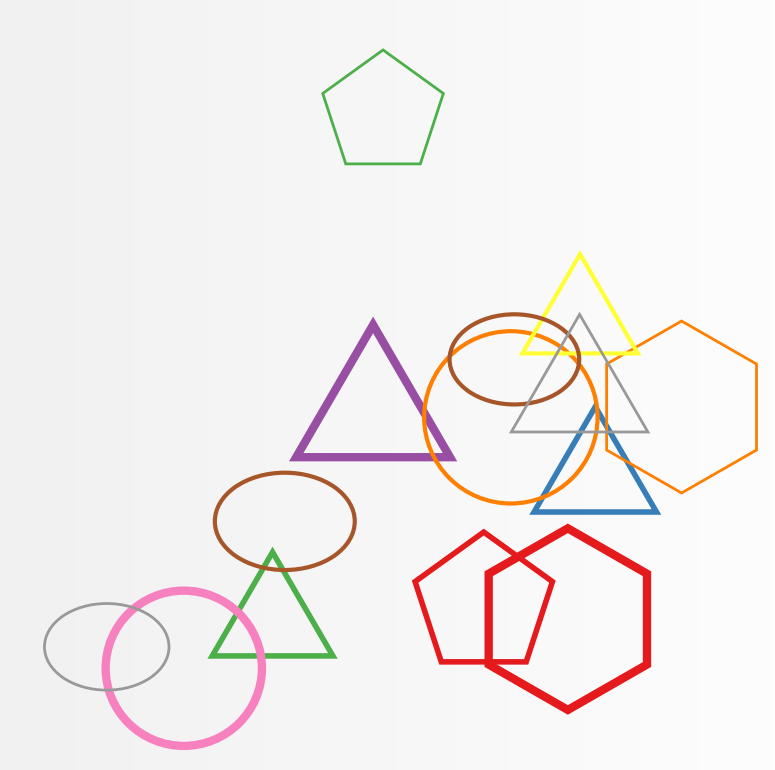[{"shape": "hexagon", "thickness": 3, "radius": 0.59, "center": [0.733, 0.196]}, {"shape": "pentagon", "thickness": 2, "radius": 0.47, "center": [0.624, 0.216]}, {"shape": "triangle", "thickness": 2, "radius": 0.46, "center": [0.768, 0.381]}, {"shape": "pentagon", "thickness": 1, "radius": 0.41, "center": [0.494, 0.853]}, {"shape": "triangle", "thickness": 2, "radius": 0.45, "center": [0.352, 0.193]}, {"shape": "triangle", "thickness": 3, "radius": 0.57, "center": [0.481, 0.464]}, {"shape": "hexagon", "thickness": 1, "radius": 0.56, "center": [0.879, 0.471]}, {"shape": "circle", "thickness": 1.5, "radius": 0.56, "center": [0.659, 0.458]}, {"shape": "triangle", "thickness": 1.5, "radius": 0.43, "center": [0.749, 0.584]}, {"shape": "oval", "thickness": 1.5, "radius": 0.42, "center": [0.664, 0.533]}, {"shape": "oval", "thickness": 1.5, "radius": 0.45, "center": [0.367, 0.323]}, {"shape": "circle", "thickness": 3, "radius": 0.5, "center": [0.237, 0.132]}, {"shape": "triangle", "thickness": 1, "radius": 0.51, "center": [0.748, 0.49]}, {"shape": "oval", "thickness": 1, "radius": 0.4, "center": [0.138, 0.16]}]